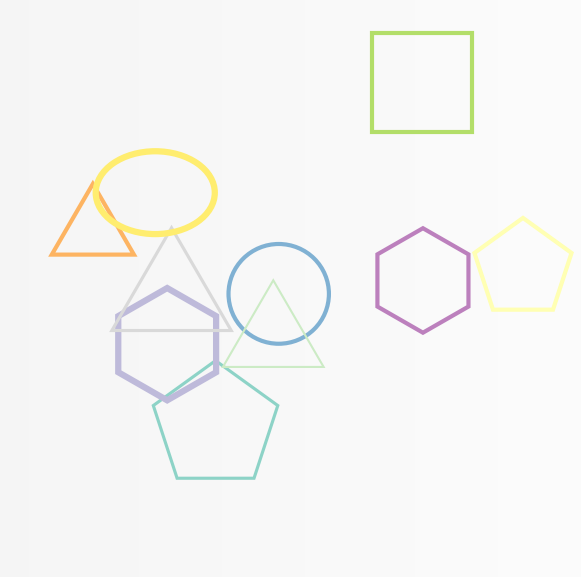[{"shape": "pentagon", "thickness": 1.5, "radius": 0.56, "center": [0.371, 0.262]}, {"shape": "pentagon", "thickness": 2, "radius": 0.44, "center": [0.9, 0.534]}, {"shape": "hexagon", "thickness": 3, "radius": 0.49, "center": [0.288, 0.403]}, {"shape": "circle", "thickness": 2, "radius": 0.43, "center": [0.48, 0.49]}, {"shape": "triangle", "thickness": 2, "radius": 0.41, "center": [0.16, 0.599]}, {"shape": "square", "thickness": 2, "radius": 0.43, "center": [0.725, 0.857]}, {"shape": "triangle", "thickness": 1.5, "radius": 0.59, "center": [0.295, 0.486]}, {"shape": "hexagon", "thickness": 2, "radius": 0.45, "center": [0.728, 0.513]}, {"shape": "triangle", "thickness": 1, "radius": 0.5, "center": [0.47, 0.414]}, {"shape": "oval", "thickness": 3, "radius": 0.51, "center": [0.267, 0.666]}]